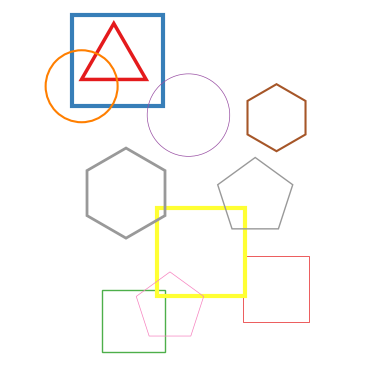[{"shape": "triangle", "thickness": 2.5, "radius": 0.48, "center": [0.296, 0.842]}, {"shape": "square", "thickness": 0.5, "radius": 0.43, "center": [0.716, 0.25]}, {"shape": "square", "thickness": 3, "radius": 0.59, "center": [0.306, 0.843]}, {"shape": "square", "thickness": 1, "radius": 0.41, "center": [0.346, 0.166]}, {"shape": "circle", "thickness": 0.5, "radius": 0.54, "center": [0.49, 0.701]}, {"shape": "circle", "thickness": 1.5, "radius": 0.47, "center": [0.212, 0.776]}, {"shape": "square", "thickness": 3, "radius": 0.57, "center": [0.521, 0.346]}, {"shape": "hexagon", "thickness": 1.5, "radius": 0.44, "center": [0.718, 0.694]}, {"shape": "pentagon", "thickness": 0.5, "radius": 0.46, "center": [0.441, 0.202]}, {"shape": "hexagon", "thickness": 2, "radius": 0.58, "center": [0.327, 0.498]}, {"shape": "pentagon", "thickness": 1, "radius": 0.51, "center": [0.663, 0.488]}]